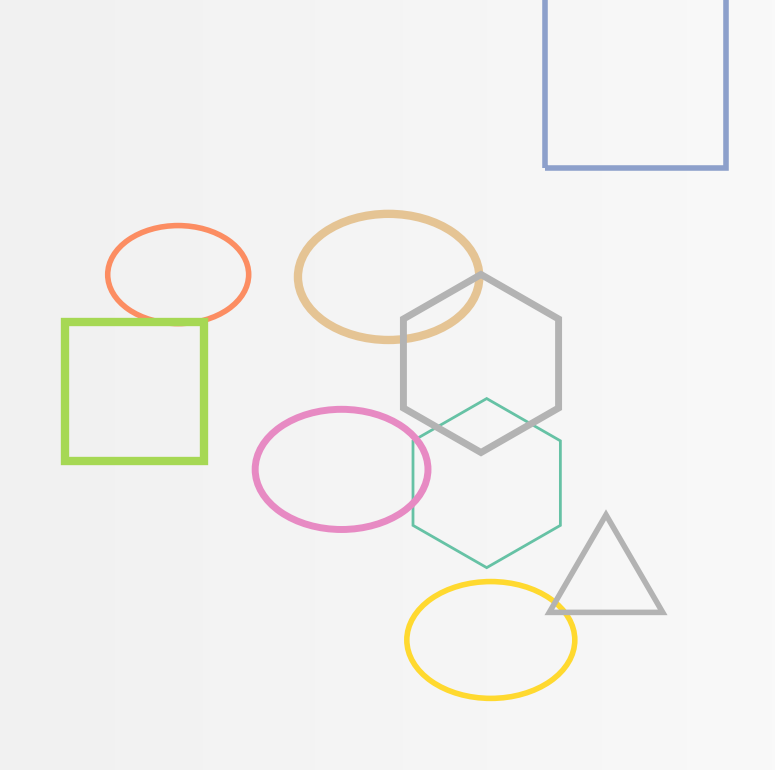[{"shape": "hexagon", "thickness": 1, "radius": 0.55, "center": [0.628, 0.373]}, {"shape": "oval", "thickness": 2, "radius": 0.45, "center": [0.23, 0.643]}, {"shape": "square", "thickness": 2, "radius": 0.58, "center": [0.82, 0.899]}, {"shape": "oval", "thickness": 2.5, "radius": 0.56, "center": [0.441, 0.39]}, {"shape": "square", "thickness": 3, "radius": 0.45, "center": [0.174, 0.492]}, {"shape": "oval", "thickness": 2, "radius": 0.54, "center": [0.633, 0.169]}, {"shape": "oval", "thickness": 3, "radius": 0.59, "center": [0.501, 0.64]}, {"shape": "hexagon", "thickness": 2.5, "radius": 0.58, "center": [0.621, 0.528]}, {"shape": "triangle", "thickness": 2, "radius": 0.42, "center": [0.782, 0.247]}]